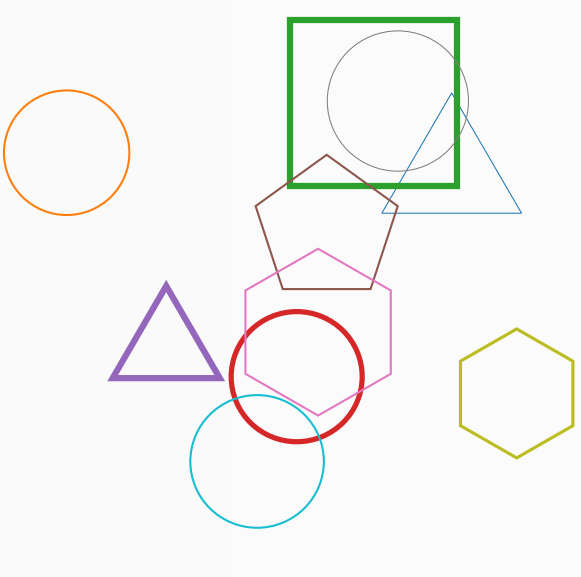[{"shape": "triangle", "thickness": 0.5, "radius": 0.69, "center": [0.777, 0.699]}, {"shape": "circle", "thickness": 1, "radius": 0.54, "center": [0.115, 0.735]}, {"shape": "square", "thickness": 3, "radius": 0.72, "center": [0.643, 0.821]}, {"shape": "circle", "thickness": 2.5, "radius": 0.56, "center": [0.51, 0.347]}, {"shape": "triangle", "thickness": 3, "radius": 0.53, "center": [0.286, 0.398]}, {"shape": "pentagon", "thickness": 1, "radius": 0.64, "center": [0.562, 0.603]}, {"shape": "hexagon", "thickness": 1, "radius": 0.72, "center": [0.547, 0.424]}, {"shape": "circle", "thickness": 0.5, "radius": 0.61, "center": [0.685, 0.824]}, {"shape": "hexagon", "thickness": 1.5, "radius": 0.56, "center": [0.889, 0.318]}, {"shape": "circle", "thickness": 1, "radius": 0.57, "center": [0.442, 0.2]}]